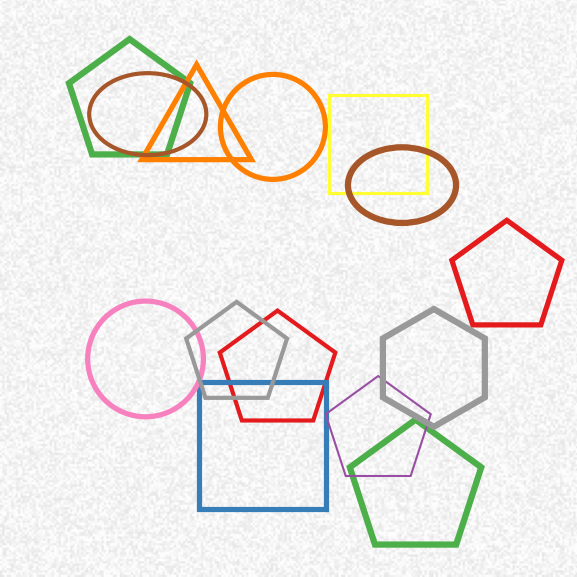[{"shape": "pentagon", "thickness": 2.5, "radius": 0.5, "center": [0.878, 0.518]}, {"shape": "pentagon", "thickness": 2, "radius": 0.53, "center": [0.481, 0.356]}, {"shape": "square", "thickness": 2.5, "radius": 0.55, "center": [0.455, 0.228]}, {"shape": "pentagon", "thickness": 3, "radius": 0.55, "center": [0.224, 0.821]}, {"shape": "pentagon", "thickness": 3, "radius": 0.6, "center": [0.72, 0.153]}, {"shape": "pentagon", "thickness": 1, "radius": 0.48, "center": [0.655, 0.252]}, {"shape": "circle", "thickness": 2.5, "radius": 0.45, "center": [0.473, 0.779]}, {"shape": "triangle", "thickness": 2.5, "radius": 0.55, "center": [0.34, 0.778]}, {"shape": "square", "thickness": 1.5, "radius": 0.43, "center": [0.654, 0.75]}, {"shape": "oval", "thickness": 3, "radius": 0.47, "center": [0.696, 0.679]}, {"shape": "oval", "thickness": 2, "radius": 0.51, "center": [0.256, 0.801]}, {"shape": "circle", "thickness": 2.5, "radius": 0.5, "center": [0.252, 0.378]}, {"shape": "pentagon", "thickness": 2, "radius": 0.46, "center": [0.41, 0.385]}, {"shape": "hexagon", "thickness": 3, "radius": 0.51, "center": [0.751, 0.362]}]